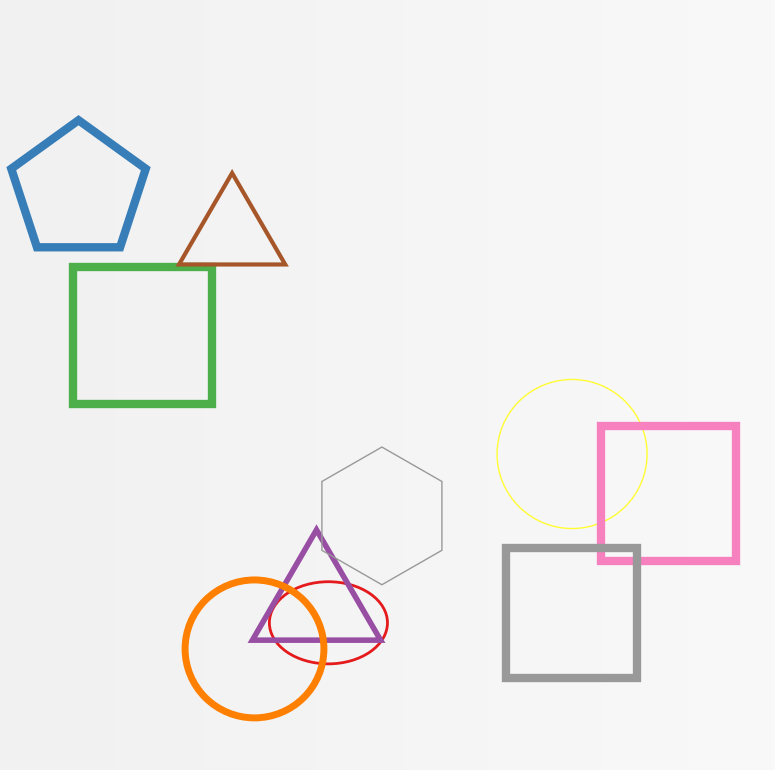[{"shape": "oval", "thickness": 1, "radius": 0.38, "center": [0.424, 0.191]}, {"shape": "pentagon", "thickness": 3, "radius": 0.46, "center": [0.101, 0.753]}, {"shape": "square", "thickness": 3, "radius": 0.45, "center": [0.184, 0.564]}, {"shape": "triangle", "thickness": 2, "radius": 0.48, "center": [0.408, 0.216]}, {"shape": "circle", "thickness": 2.5, "radius": 0.45, "center": [0.328, 0.157]}, {"shape": "circle", "thickness": 0.5, "radius": 0.48, "center": [0.738, 0.41]}, {"shape": "triangle", "thickness": 1.5, "radius": 0.4, "center": [0.299, 0.696]}, {"shape": "square", "thickness": 3, "radius": 0.44, "center": [0.863, 0.359]}, {"shape": "hexagon", "thickness": 0.5, "radius": 0.45, "center": [0.493, 0.33]}, {"shape": "square", "thickness": 3, "radius": 0.42, "center": [0.737, 0.204]}]